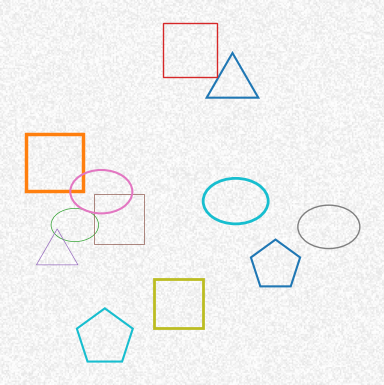[{"shape": "pentagon", "thickness": 1.5, "radius": 0.34, "center": [0.716, 0.311]}, {"shape": "triangle", "thickness": 1.5, "radius": 0.39, "center": [0.604, 0.785]}, {"shape": "square", "thickness": 2.5, "radius": 0.37, "center": [0.141, 0.578]}, {"shape": "oval", "thickness": 0.5, "radius": 0.31, "center": [0.194, 0.416]}, {"shape": "square", "thickness": 1, "radius": 0.35, "center": [0.495, 0.869]}, {"shape": "triangle", "thickness": 0.5, "radius": 0.31, "center": [0.149, 0.343]}, {"shape": "square", "thickness": 0.5, "radius": 0.33, "center": [0.31, 0.432]}, {"shape": "oval", "thickness": 1.5, "radius": 0.4, "center": [0.263, 0.502]}, {"shape": "oval", "thickness": 1, "radius": 0.4, "center": [0.854, 0.411]}, {"shape": "square", "thickness": 2, "radius": 0.32, "center": [0.464, 0.212]}, {"shape": "oval", "thickness": 2, "radius": 0.42, "center": [0.612, 0.478]}, {"shape": "pentagon", "thickness": 1.5, "radius": 0.38, "center": [0.272, 0.123]}]